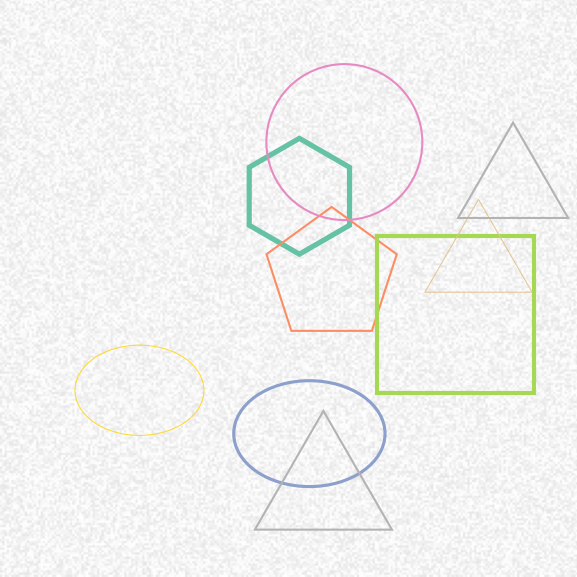[{"shape": "hexagon", "thickness": 2.5, "radius": 0.5, "center": [0.518, 0.659]}, {"shape": "pentagon", "thickness": 1, "radius": 0.59, "center": [0.574, 0.522]}, {"shape": "oval", "thickness": 1.5, "radius": 0.65, "center": [0.536, 0.248]}, {"shape": "circle", "thickness": 1, "radius": 0.68, "center": [0.596, 0.753]}, {"shape": "square", "thickness": 2, "radius": 0.68, "center": [0.788, 0.454]}, {"shape": "oval", "thickness": 0.5, "radius": 0.56, "center": [0.242, 0.323]}, {"shape": "triangle", "thickness": 0.5, "radius": 0.54, "center": [0.829, 0.547]}, {"shape": "triangle", "thickness": 1, "radius": 0.69, "center": [0.56, 0.151]}, {"shape": "triangle", "thickness": 1, "radius": 0.55, "center": [0.888, 0.677]}]